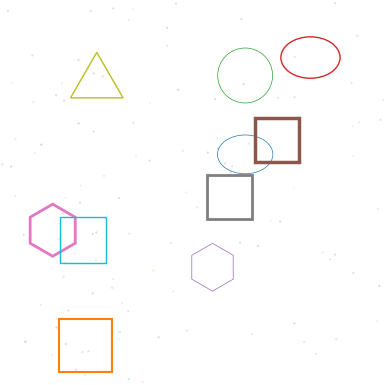[{"shape": "oval", "thickness": 0.5, "radius": 0.36, "center": [0.637, 0.599]}, {"shape": "square", "thickness": 1.5, "radius": 0.34, "center": [0.222, 0.102]}, {"shape": "circle", "thickness": 0.5, "radius": 0.36, "center": [0.637, 0.804]}, {"shape": "oval", "thickness": 1, "radius": 0.38, "center": [0.806, 0.851]}, {"shape": "hexagon", "thickness": 0.5, "radius": 0.31, "center": [0.552, 0.306]}, {"shape": "square", "thickness": 2.5, "radius": 0.29, "center": [0.719, 0.637]}, {"shape": "hexagon", "thickness": 2, "radius": 0.34, "center": [0.137, 0.402]}, {"shape": "square", "thickness": 2, "radius": 0.29, "center": [0.596, 0.489]}, {"shape": "triangle", "thickness": 1, "radius": 0.39, "center": [0.251, 0.785]}, {"shape": "square", "thickness": 1, "radius": 0.3, "center": [0.216, 0.376]}]